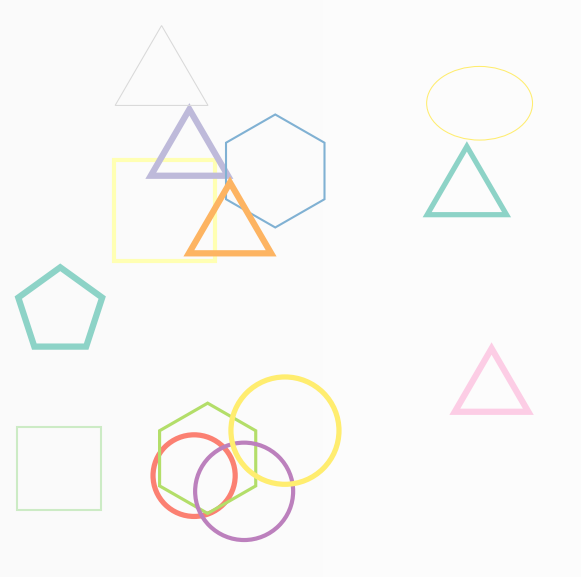[{"shape": "pentagon", "thickness": 3, "radius": 0.38, "center": [0.104, 0.46]}, {"shape": "triangle", "thickness": 2.5, "radius": 0.39, "center": [0.803, 0.667]}, {"shape": "square", "thickness": 2, "radius": 0.44, "center": [0.283, 0.635]}, {"shape": "triangle", "thickness": 3, "radius": 0.38, "center": [0.326, 0.733]}, {"shape": "circle", "thickness": 2.5, "radius": 0.35, "center": [0.334, 0.176]}, {"shape": "hexagon", "thickness": 1, "radius": 0.49, "center": [0.474, 0.703]}, {"shape": "triangle", "thickness": 3, "radius": 0.41, "center": [0.396, 0.601]}, {"shape": "hexagon", "thickness": 1.5, "radius": 0.48, "center": [0.357, 0.206]}, {"shape": "triangle", "thickness": 3, "radius": 0.37, "center": [0.846, 0.323]}, {"shape": "triangle", "thickness": 0.5, "radius": 0.46, "center": [0.278, 0.863]}, {"shape": "circle", "thickness": 2, "radius": 0.42, "center": [0.42, 0.148]}, {"shape": "square", "thickness": 1, "radius": 0.36, "center": [0.101, 0.188]}, {"shape": "circle", "thickness": 2.5, "radius": 0.46, "center": [0.49, 0.253]}, {"shape": "oval", "thickness": 0.5, "radius": 0.46, "center": [0.825, 0.82]}]